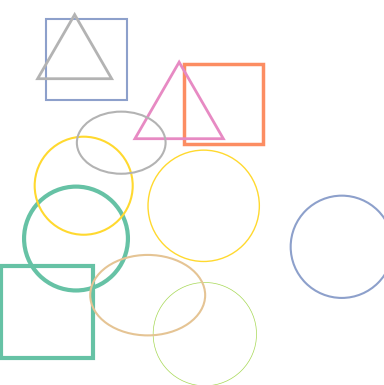[{"shape": "circle", "thickness": 3, "radius": 0.67, "center": [0.197, 0.38]}, {"shape": "square", "thickness": 3, "radius": 0.6, "center": [0.122, 0.19]}, {"shape": "square", "thickness": 2.5, "radius": 0.52, "center": [0.581, 0.73]}, {"shape": "circle", "thickness": 1.5, "radius": 0.66, "center": [0.888, 0.359]}, {"shape": "square", "thickness": 1.5, "radius": 0.53, "center": [0.225, 0.846]}, {"shape": "triangle", "thickness": 2, "radius": 0.66, "center": [0.465, 0.706]}, {"shape": "circle", "thickness": 0.5, "radius": 0.67, "center": [0.532, 0.132]}, {"shape": "circle", "thickness": 1.5, "radius": 0.64, "center": [0.217, 0.518]}, {"shape": "circle", "thickness": 1, "radius": 0.72, "center": [0.529, 0.465]}, {"shape": "oval", "thickness": 1.5, "radius": 0.75, "center": [0.384, 0.233]}, {"shape": "oval", "thickness": 1.5, "radius": 0.58, "center": [0.315, 0.629]}, {"shape": "triangle", "thickness": 2, "radius": 0.55, "center": [0.194, 0.851]}]